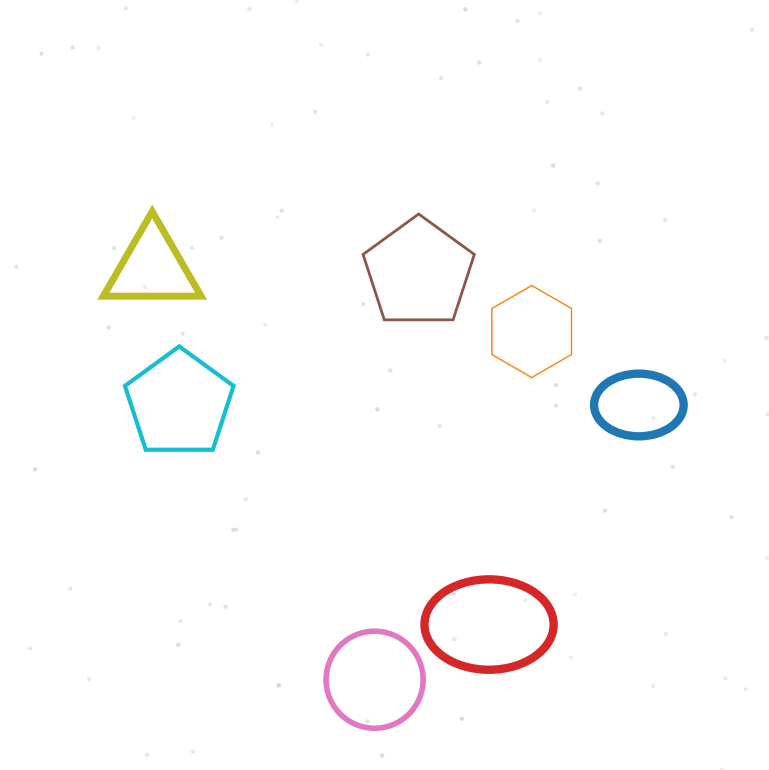[{"shape": "oval", "thickness": 3, "radius": 0.29, "center": [0.83, 0.474]}, {"shape": "hexagon", "thickness": 0.5, "radius": 0.3, "center": [0.69, 0.569]}, {"shape": "oval", "thickness": 3, "radius": 0.42, "center": [0.635, 0.189]}, {"shape": "pentagon", "thickness": 1, "radius": 0.38, "center": [0.544, 0.646]}, {"shape": "circle", "thickness": 2, "radius": 0.32, "center": [0.486, 0.117]}, {"shape": "triangle", "thickness": 2.5, "radius": 0.37, "center": [0.198, 0.652]}, {"shape": "pentagon", "thickness": 1.5, "radius": 0.37, "center": [0.233, 0.476]}]